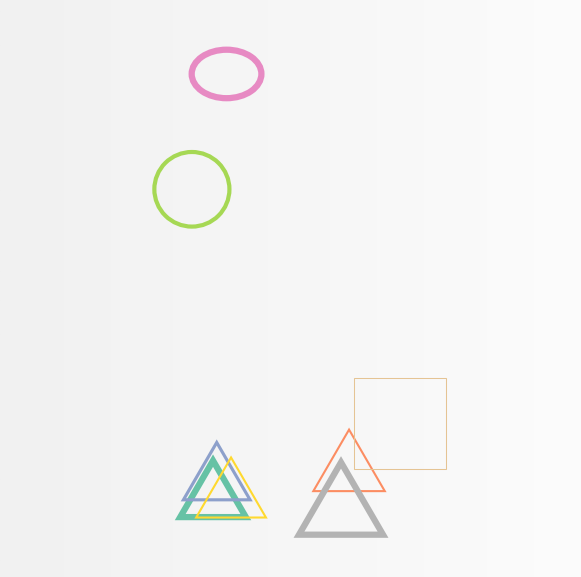[{"shape": "triangle", "thickness": 3, "radius": 0.33, "center": [0.366, 0.136]}, {"shape": "triangle", "thickness": 1, "radius": 0.35, "center": [0.601, 0.184]}, {"shape": "triangle", "thickness": 1.5, "radius": 0.33, "center": [0.373, 0.167]}, {"shape": "oval", "thickness": 3, "radius": 0.3, "center": [0.39, 0.871]}, {"shape": "circle", "thickness": 2, "radius": 0.32, "center": [0.33, 0.671]}, {"shape": "triangle", "thickness": 1, "radius": 0.35, "center": [0.397, 0.138]}, {"shape": "square", "thickness": 0.5, "radius": 0.4, "center": [0.689, 0.266]}, {"shape": "triangle", "thickness": 3, "radius": 0.42, "center": [0.587, 0.115]}]